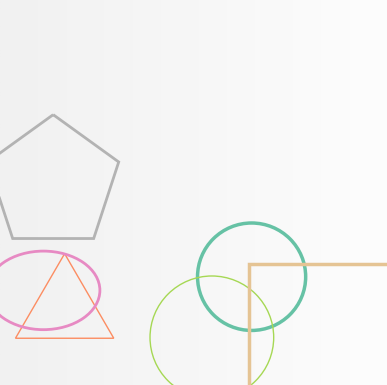[{"shape": "circle", "thickness": 2.5, "radius": 0.7, "center": [0.649, 0.281]}, {"shape": "triangle", "thickness": 1, "radius": 0.73, "center": [0.167, 0.195]}, {"shape": "oval", "thickness": 2, "radius": 0.73, "center": [0.112, 0.246]}, {"shape": "circle", "thickness": 1, "radius": 0.8, "center": [0.547, 0.124]}, {"shape": "square", "thickness": 2.5, "radius": 1.0, "center": [0.843, 0.114]}, {"shape": "pentagon", "thickness": 2, "radius": 0.89, "center": [0.137, 0.524]}]